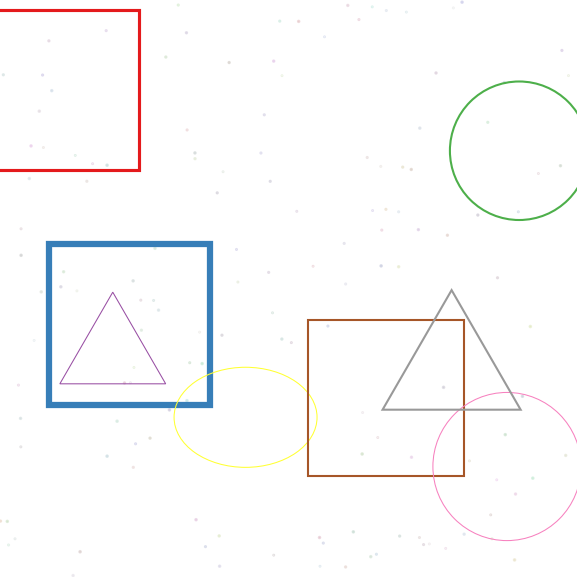[{"shape": "square", "thickness": 1.5, "radius": 0.7, "center": [0.101, 0.844]}, {"shape": "square", "thickness": 3, "radius": 0.7, "center": [0.224, 0.437]}, {"shape": "circle", "thickness": 1, "radius": 0.6, "center": [0.899, 0.738]}, {"shape": "triangle", "thickness": 0.5, "radius": 0.53, "center": [0.195, 0.387]}, {"shape": "oval", "thickness": 0.5, "radius": 0.62, "center": [0.425, 0.277]}, {"shape": "square", "thickness": 1, "radius": 0.67, "center": [0.668, 0.311]}, {"shape": "circle", "thickness": 0.5, "radius": 0.64, "center": [0.878, 0.191]}, {"shape": "triangle", "thickness": 1, "radius": 0.69, "center": [0.782, 0.359]}]